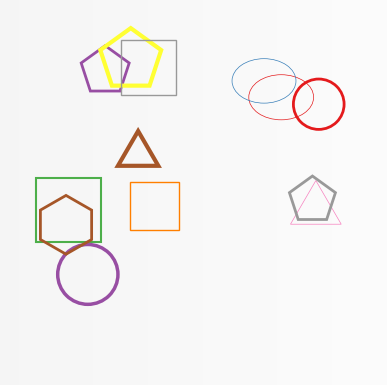[{"shape": "oval", "thickness": 0.5, "radius": 0.42, "center": [0.726, 0.747]}, {"shape": "circle", "thickness": 2, "radius": 0.33, "center": [0.823, 0.729]}, {"shape": "oval", "thickness": 0.5, "radius": 0.41, "center": [0.681, 0.79]}, {"shape": "square", "thickness": 1.5, "radius": 0.42, "center": [0.176, 0.455]}, {"shape": "pentagon", "thickness": 2, "radius": 0.33, "center": [0.271, 0.816]}, {"shape": "circle", "thickness": 2.5, "radius": 0.39, "center": [0.227, 0.287]}, {"shape": "square", "thickness": 1, "radius": 0.31, "center": [0.398, 0.465]}, {"shape": "pentagon", "thickness": 3, "radius": 0.41, "center": [0.337, 0.844]}, {"shape": "hexagon", "thickness": 2, "radius": 0.38, "center": [0.17, 0.416]}, {"shape": "triangle", "thickness": 3, "radius": 0.3, "center": [0.356, 0.599]}, {"shape": "triangle", "thickness": 0.5, "radius": 0.38, "center": [0.815, 0.455]}, {"shape": "pentagon", "thickness": 2, "radius": 0.31, "center": [0.806, 0.48]}, {"shape": "square", "thickness": 1, "radius": 0.36, "center": [0.384, 0.824]}]